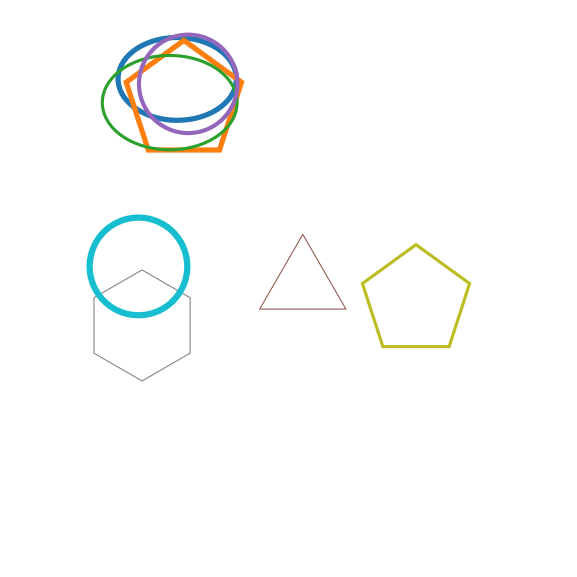[{"shape": "oval", "thickness": 2.5, "radius": 0.51, "center": [0.307, 0.863]}, {"shape": "pentagon", "thickness": 2.5, "radius": 0.52, "center": [0.318, 0.824]}, {"shape": "oval", "thickness": 1.5, "radius": 0.58, "center": [0.294, 0.821]}, {"shape": "circle", "thickness": 2, "radius": 0.43, "center": [0.326, 0.854]}, {"shape": "triangle", "thickness": 0.5, "radius": 0.43, "center": [0.524, 0.507]}, {"shape": "hexagon", "thickness": 0.5, "radius": 0.48, "center": [0.246, 0.436]}, {"shape": "pentagon", "thickness": 1.5, "radius": 0.49, "center": [0.72, 0.478]}, {"shape": "circle", "thickness": 3, "radius": 0.42, "center": [0.24, 0.538]}]